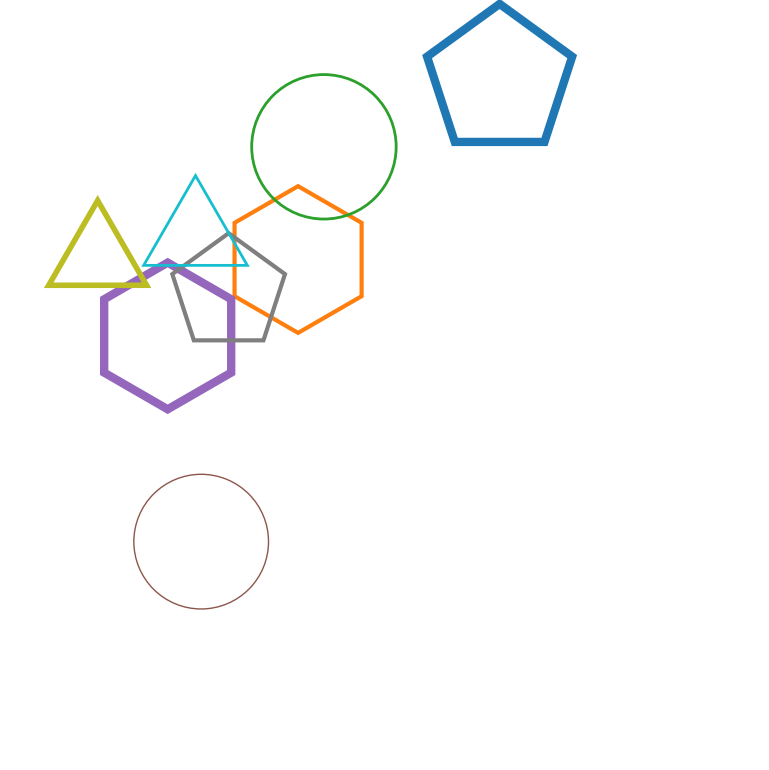[{"shape": "pentagon", "thickness": 3, "radius": 0.5, "center": [0.649, 0.896]}, {"shape": "hexagon", "thickness": 1.5, "radius": 0.48, "center": [0.387, 0.663]}, {"shape": "circle", "thickness": 1, "radius": 0.47, "center": [0.421, 0.809]}, {"shape": "hexagon", "thickness": 3, "radius": 0.48, "center": [0.218, 0.564]}, {"shape": "circle", "thickness": 0.5, "radius": 0.44, "center": [0.261, 0.297]}, {"shape": "pentagon", "thickness": 1.5, "radius": 0.38, "center": [0.297, 0.62]}, {"shape": "triangle", "thickness": 2, "radius": 0.37, "center": [0.127, 0.666]}, {"shape": "triangle", "thickness": 1, "radius": 0.39, "center": [0.254, 0.694]}]